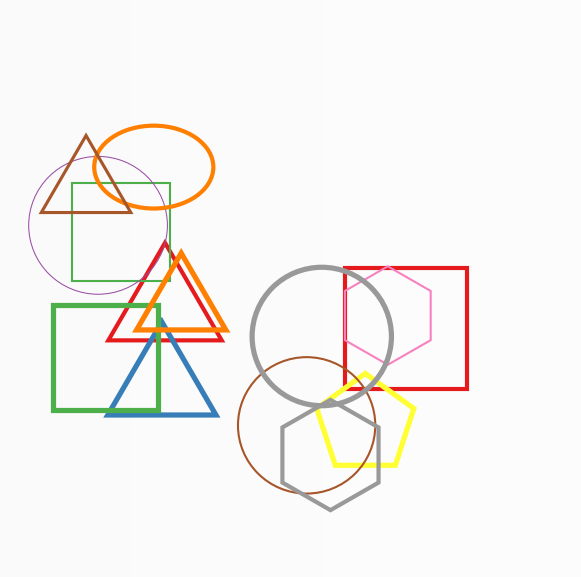[{"shape": "square", "thickness": 2, "radius": 0.53, "center": [0.698, 0.431]}, {"shape": "triangle", "thickness": 2, "radius": 0.56, "center": [0.284, 0.466]}, {"shape": "triangle", "thickness": 2.5, "radius": 0.54, "center": [0.278, 0.334]}, {"shape": "square", "thickness": 1, "radius": 0.42, "center": [0.208, 0.597]}, {"shape": "square", "thickness": 2.5, "radius": 0.45, "center": [0.181, 0.38]}, {"shape": "circle", "thickness": 0.5, "radius": 0.6, "center": [0.169, 0.609]}, {"shape": "triangle", "thickness": 2.5, "radius": 0.44, "center": [0.312, 0.472]}, {"shape": "oval", "thickness": 2, "radius": 0.51, "center": [0.265, 0.71]}, {"shape": "pentagon", "thickness": 2.5, "radius": 0.44, "center": [0.628, 0.265]}, {"shape": "circle", "thickness": 1, "radius": 0.59, "center": [0.528, 0.263]}, {"shape": "triangle", "thickness": 1.5, "radius": 0.44, "center": [0.148, 0.676]}, {"shape": "hexagon", "thickness": 1, "radius": 0.43, "center": [0.667, 0.453]}, {"shape": "hexagon", "thickness": 2, "radius": 0.48, "center": [0.569, 0.211]}, {"shape": "circle", "thickness": 2.5, "radius": 0.6, "center": [0.554, 0.416]}]